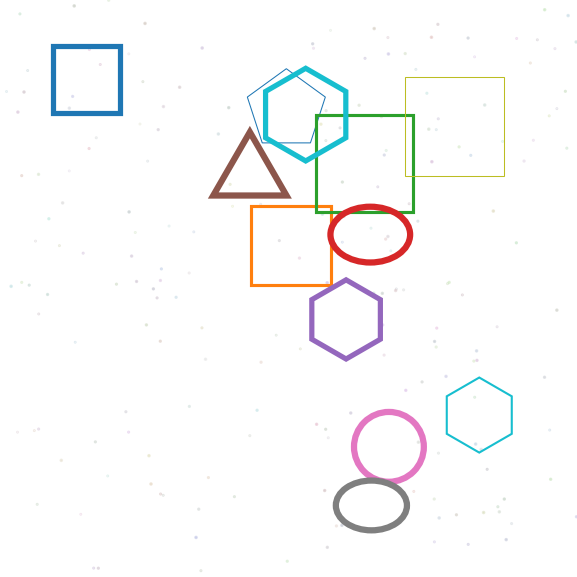[{"shape": "square", "thickness": 2.5, "radius": 0.29, "center": [0.15, 0.861]}, {"shape": "pentagon", "thickness": 0.5, "radius": 0.35, "center": [0.496, 0.809]}, {"shape": "square", "thickness": 1.5, "radius": 0.34, "center": [0.504, 0.574]}, {"shape": "square", "thickness": 1.5, "radius": 0.42, "center": [0.631, 0.716]}, {"shape": "oval", "thickness": 3, "radius": 0.34, "center": [0.641, 0.593]}, {"shape": "hexagon", "thickness": 2.5, "radius": 0.34, "center": [0.599, 0.446]}, {"shape": "triangle", "thickness": 3, "radius": 0.37, "center": [0.433, 0.697]}, {"shape": "circle", "thickness": 3, "radius": 0.3, "center": [0.673, 0.225]}, {"shape": "oval", "thickness": 3, "radius": 0.31, "center": [0.643, 0.124]}, {"shape": "square", "thickness": 0.5, "radius": 0.43, "center": [0.787, 0.78]}, {"shape": "hexagon", "thickness": 2.5, "radius": 0.4, "center": [0.529, 0.801]}, {"shape": "hexagon", "thickness": 1, "radius": 0.32, "center": [0.83, 0.28]}]